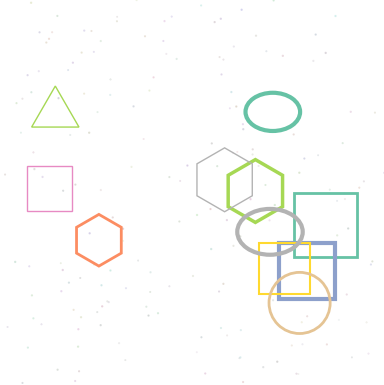[{"shape": "square", "thickness": 2, "radius": 0.41, "center": [0.845, 0.416]}, {"shape": "oval", "thickness": 3, "radius": 0.35, "center": [0.709, 0.709]}, {"shape": "hexagon", "thickness": 2, "radius": 0.34, "center": [0.257, 0.376]}, {"shape": "square", "thickness": 3, "radius": 0.36, "center": [0.798, 0.297]}, {"shape": "square", "thickness": 1, "radius": 0.29, "center": [0.129, 0.51]}, {"shape": "triangle", "thickness": 1, "radius": 0.35, "center": [0.144, 0.705]}, {"shape": "hexagon", "thickness": 2.5, "radius": 0.41, "center": [0.663, 0.504]}, {"shape": "square", "thickness": 1.5, "radius": 0.33, "center": [0.739, 0.302]}, {"shape": "circle", "thickness": 2, "radius": 0.4, "center": [0.778, 0.213]}, {"shape": "oval", "thickness": 3, "radius": 0.43, "center": [0.701, 0.398]}, {"shape": "hexagon", "thickness": 1, "radius": 0.41, "center": [0.583, 0.533]}]